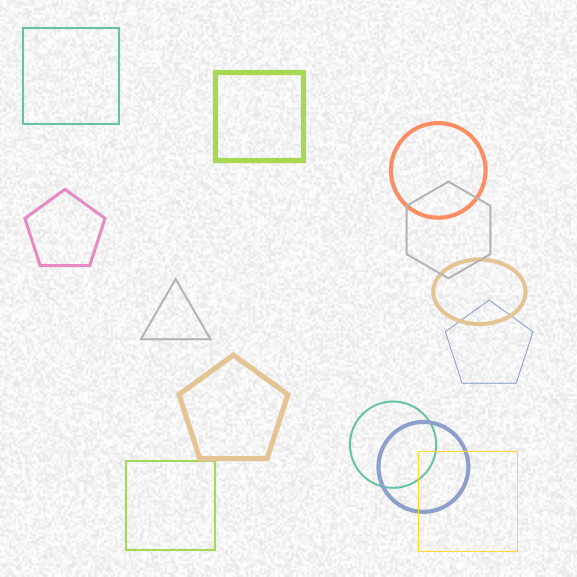[{"shape": "circle", "thickness": 1, "radius": 0.37, "center": [0.681, 0.229]}, {"shape": "square", "thickness": 1, "radius": 0.41, "center": [0.123, 0.867]}, {"shape": "circle", "thickness": 2, "radius": 0.41, "center": [0.759, 0.704]}, {"shape": "pentagon", "thickness": 0.5, "radius": 0.4, "center": [0.847, 0.4]}, {"shape": "circle", "thickness": 2, "radius": 0.39, "center": [0.733, 0.191]}, {"shape": "pentagon", "thickness": 1.5, "radius": 0.36, "center": [0.112, 0.598]}, {"shape": "square", "thickness": 2.5, "radius": 0.38, "center": [0.449, 0.798]}, {"shape": "square", "thickness": 1, "radius": 0.39, "center": [0.295, 0.124]}, {"shape": "square", "thickness": 0.5, "radius": 0.43, "center": [0.81, 0.132]}, {"shape": "pentagon", "thickness": 2.5, "radius": 0.5, "center": [0.404, 0.285]}, {"shape": "oval", "thickness": 2, "radius": 0.4, "center": [0.83, 0.494]}, {"shape": "hexagon", "thickness": 1, "radius": 0.42, "center": [0.777, 0.601]}, {"shape": "triangle", "thickness": 1, "radius": 0.35, "center": [0.304, 0.446]}]